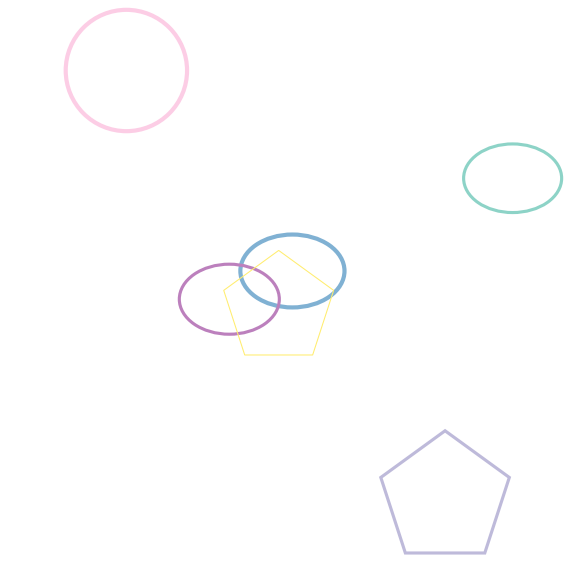[{"shape": "oval", "thickness": 1.5, "radius": 0.42, "center": [0.888, 0.69]}, {"shape": "pentagon", "thickness": 1.5, "radius": 0.58, "center": [0.771, 0.136]}, {"shape": "oval", "thickness": 2, "radius": 0.45, "center": [0.506, 0.53]}, {"shape": "circle", "thickness": 2, "radius": 0.53, "center": [0.219, 0.877]}, {"shape": "oval", "thickness": 1.5, "radius": 0.43, "center": [0.397, 0.481]}, {"shape": "pentagon", "thickness": 0.5, "radius": 0.5, "center": [0.483, 0.465]}]